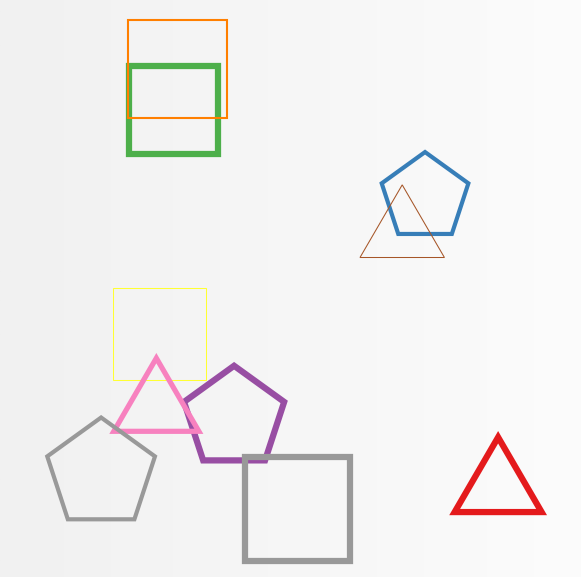[{"shape": "triangle", "thickness": 3, "radius": 0.43, "center": [0.857, 0.156]}, {"shape": "pentagon", "thickness": 2, "radius": 0.39, "center": [0.731, 0.657]}, {"shape": "square", "thickness": 3, "radius": 0.38, "center": [0.298, 0.809]}, {"shape": "pentagon", "thickness": 3, "radius": 0.45, "center": [0.403, 0.275]}, {"shape": "square", "thickness": 1, "radius": 0.43, "center": [0.305, 0.88]}, {"shape": "square", "thickness": 0.5, "radius": 0.4, "center": [0.275, 0.421]}, {"shape": "triangle", "thickness": 0.5, "radius": 0.42, "center": [0.692, 0.595]}, {"shape": "triangle", "thickness": 2.5, "radius": 0.42, "center": [0.269, 0.295]}, {"shape": "square", "thickness": 3, "radius": 0.45, "center": [0.512, 0.118]}, {"shape": "pentagon", "thickness": 2, "radius": 0.49, "center": [0.174, 0.179]}]